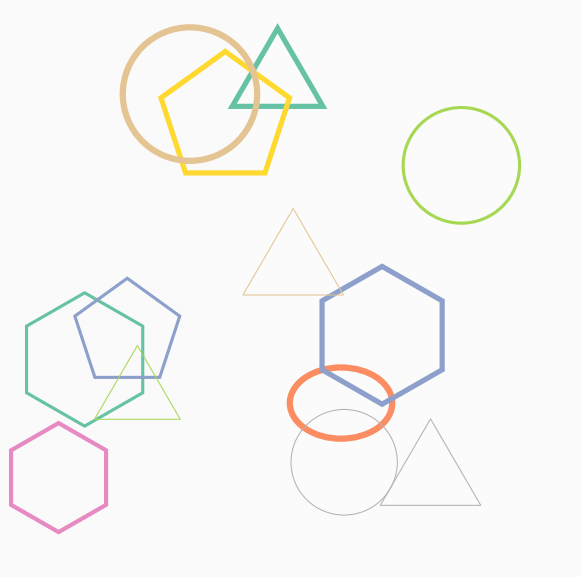[{"shape": "hexagon", "thickness": 1.5, "radius": 0.58, "center": [0.146, 0.377]}, {"shape": "triangle", "thickness": 2.5, "radius": 0.45, "center": [0.478, 0.86]}, {"shape": "oval", "thickness": 3, "radius": 0.44, "center": [0.587, 0.301]}, {"shape": "hexagon", "thickness": 2.5, "radius": 0.6, "center": [0.657, 0.419]}, {"shape": "pentagon", "thickness": 1.5, "radius": 0.47, "center": [0.219, 0.422]}, {"shape": "hexagon", "thickness": 2, "radius": 0.47, "center": [0.101, 0.172]}, {"shape": "triangle", "thickness": 0.5, "radius": 0.43, "center": [0.236, 0.316]}, {"shape": "circle", "thickness": 1.5, "radius": 0.5, "center": [0.794, 0.713]}, {"shape": "pentagon", "thickness": 2.5, "radius": 0.58, "center": [0.388, 0.794]}, {"shape": "triangle", "thickness": 0.5, "radius": 0.5, "center": [0.504, 0.538]}, {"shape": "circle", "thickness": 3, "radius": 0.58, "center": [0.327, 0.836]}, {"shape": "circle", "thickness": 0.5, "radius": 0.46, "center": [0.592, 0.199]}, {"shape": "triangle", "thickness": 0.5, "radius": 0.5, "center": [0.741, 0.174]}]